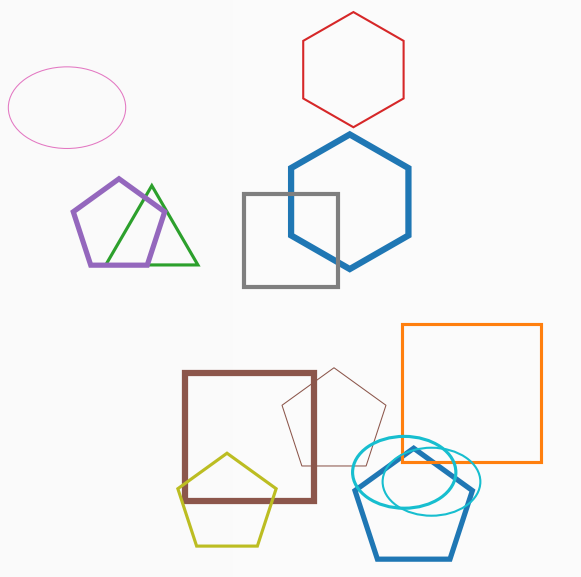[{"shape": "pentagon", "thickness": 2.5, "radius": 0.53, "center": [0.712, 0.117]}, {"shape": "hexagon", "thickness": 3, "radius": 0.58, "center": [0.602, 0.65]}, {"shape": "square", "thickness": 1.5, "radius": 0.6, "center": [0.812, 0.319]}, {"shape": "triangle", "thickness": 1.5, "radius": 0.46, "center": [0.261, 0.586]}, {"shape": "hexagon", "thickness": 1, "radius": 0.5, "center": [0.608, 0.879]}, {"shape": "pentagon", "thickness": 2.5, "radius": 0.41, "center": [0.205, 0.607]}, {"shape": "square", "thickness": 3, "radius": 0.56, "center": [0.429, 0.242]}, {"shape": "pentagon", "thickness": 0.5, "radius": 0.47, "center": [0.575, 0.268]}, {"shape": "oval", "thickness": 0.5, "radius": 0.5, "center": [0.115, 0.813]}, {"shape": "square", "thickness": 2, "radius": 0.4, "center": [0.5, 0.582]}, {"shape": "pentagon", "thickness": 1.5, "radius": 0.44, "center": [0.391, 0.125]}, {"shape": "oval", "thickness": 1, "radius": 0.42, "center": [0.742, 0.165]}, {"shape": "oval", "thickness": 1.5, "radius": 0.44, "center": [0.695, 0.181]}]